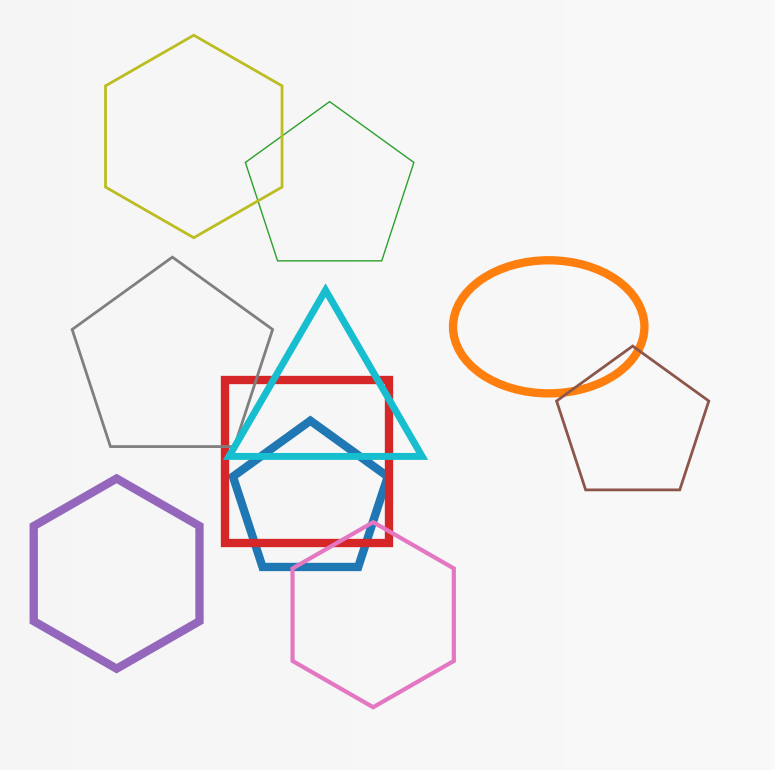[{"shape": "pentagon", "thickness": 3, "radius": 0.53, "center": [0.4, 0.349]}, {"shape": "oval", "thickness": 3, "radius": 0.62, "center": [0.708, 0.576]}, {"shape": "pentagon", "thickness": 0.5, "radius": 0.57, "center": [0.425, 0.754]}, {"shape": "square", "thickness": 3, "radius": 0.53, "center": [0.396, 0.401]}, {"shape": "hexagon", "thickness": 3, "radius": 0.62, "center": [0.15, 0.255]}, {"shape": "pentagon", "thickness": 1, "radius": 0.52, "center": [0.816, 0.447]}, {"shape": "hexagon", "thickness": 1.5, "radius": 0.6, "center": [0.482, 0.202]}, {"shape": "pentagon", "thickness": 1, "radius": 0.68, "center": [0.222, 0.53]}, {"shape": "hexagon", "thickness": 1, "radius": 0.66, "center": [0.25, 0.823]}, {"shape": "triangle", "thickness": 2.5, "radius": 0.72, "center": [0.42, 0.479]}]